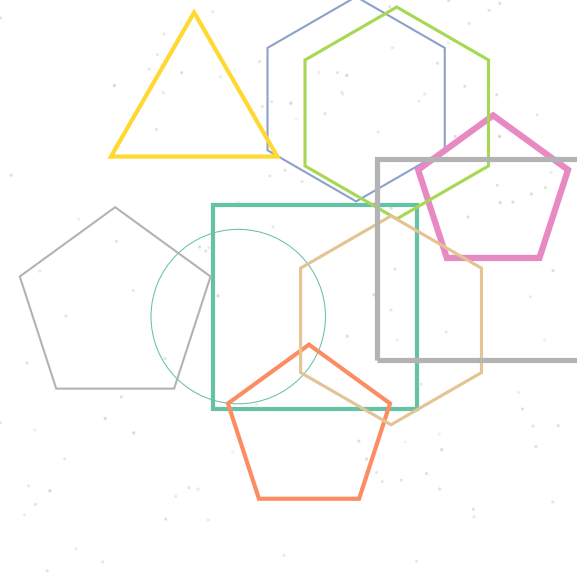[{"shape": "square", "thickness": 2, "radius": 0.88, "center": [0.546, 0.467]}, {"shape": "circle", "thickness": 0.5, "radius": 0.76, "center": [0.413, 0.451]}, {"shape": "pentagon", "thickness": 2, "radius": 0.74, "center": [0.535, 0.255]}, {"shape": "hexagon", "thickness": 1, "radius": 0.89, "center": [0.617, 0.828]}, {"shape": "pentagon", "thickness": 3, "radius": 0.68, "center": [0.854, 0.663]}, {"shape": "hexagon", "thickness": 1.5, "radius": 0.92, "center": [0.687, 0.804]}, {"shape": "triangle", "thickness": 2, "radius": 0.83, "center": [0.336, 0.811]}, {"shape": "hexagon", "thickness": 1.5, "radius": 0.9, "center": [0.677, 0.444]}, {"shape": "pentagon", "thickness": 1, "radius": 0.87, "center": [0.199, 0.467]}, {"shape": "square", "thickness": 2.5, "radius": 0.87, "center": [0.828, 0.549]}]